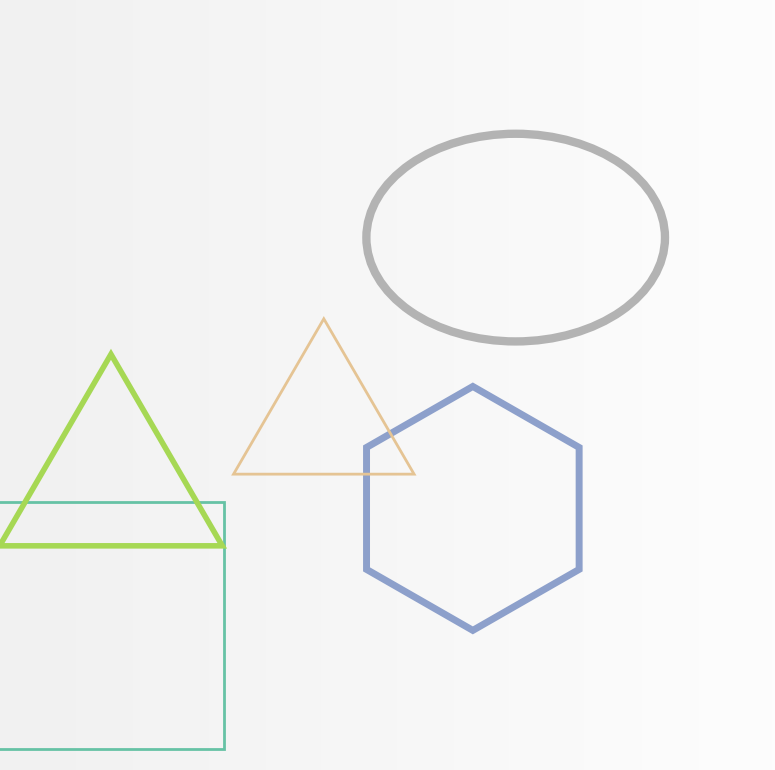[{"shape": "square", "thickness": 1, "radius": 0.8, "center": [0.129, 0.187]}, {"shape": "hexagon", "thickness": 2.5, "radius": 0.79, "center": [0.61, 0.34]}, {"shape": "triangle", "thickness": 2, "radius": 0.83, "center": [0.143, 0.374]}, {"shape": "triangle", "thickness": 1, "radius": 0.67, "center": [0.418, 0.451]}, {"shape": "oval", "thickness": 3, "radius": 0.96, "center": [0.665, 0.691]}]